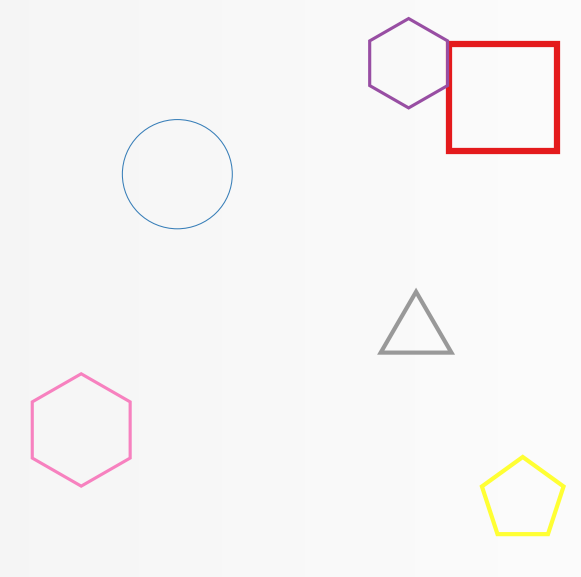[{"shape": "square", "thickness": 3, "radius": 0.46, "center": [0.865, 0.83]}, {"shape": "circle", "thickness": 0.5, "radius": 0.47, "center": [0.305, 0.698]}, {"shape": "hexagon", "thickness": 1.5, "radius": 0.39, "center": [0.703, 0.89]}, {"shape": "pentagon", "thickness": 2, "radius": 0.37, "center": [0.899, 0.134]}, {"shape": "hexagon", "thickness": 1.5, "radius": 0.49, "center": [0.14, 0.255]}, {"shape": "triangle", "thickness": 2, "radius": 0.35, "center": [0.716, 0.424]}]